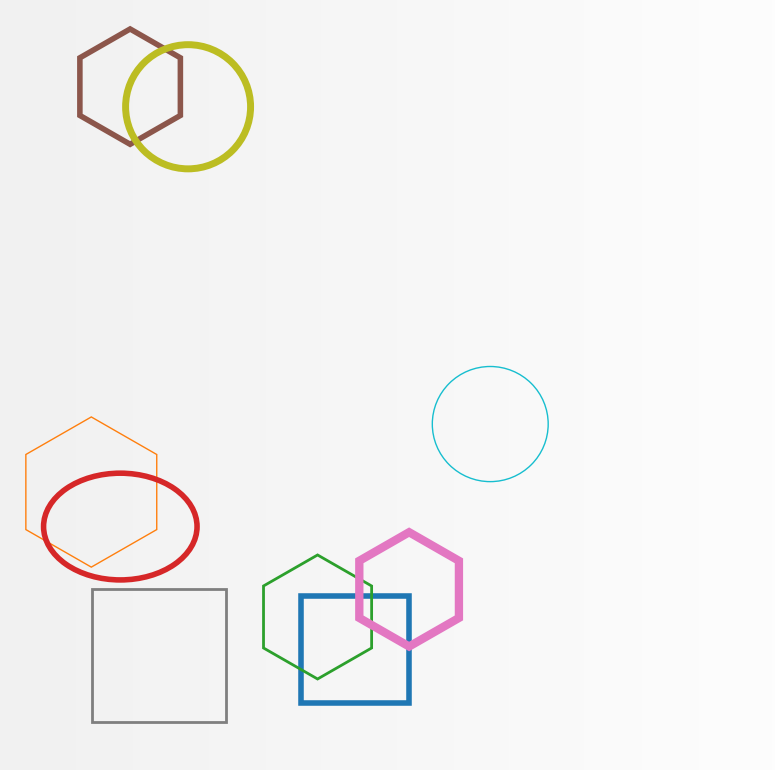[{"shape": "square", "thickness": 2, "radius": 0.35, "center": [0.458, 0.156]}, {"shape": "hexagon", "thickness": 0.5, "radius": 0.49, "center": [0.118, 0.361]}, {"shape": "hexagon", "thickness": 1, "radius": 0.4, "center": [0.41, 0.199]}, {"shape": "oval", "thickness": 2, "radius": 0.5, "center": [0.155, 0.316]}, {"shape": "hexagon", "thickness": 2, "radius": 0.37, "center": [0.168, 0.887]}, {"shape": "hexagon", "thickness": 3, "radius": 0.37, "center": [0.528, 0.235]}, {"shape": "square", "thickness": 1, "radius": 0.43, "center": [0.205, 0.149]}, {"shape": "circle", "thickness": 2.5, "radius": 0.4, "center": [0.243, 0.861]}, {"shape": "circle", "thickness": 0.5, "radius": 0.37, "center": [0.633, 0.449]}]